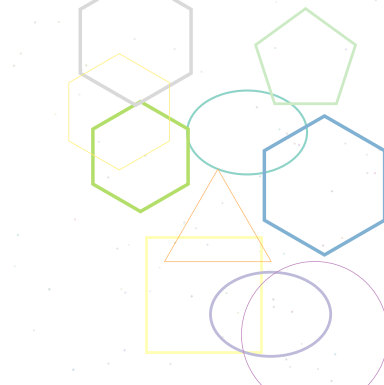[{"shape": "oval", "thickness": 1.5, "radius": 0.78, "center": [0.642, 0.656]}, {"shape": "square", "thickness": 2, "radius": 0.75, "center": [0.528, 0.236]}, {"shape": "oval", "thickness": 2, "radius": 0.78, "center": [0.703, 0.184]}, {"shape": "hexagon", "thickness": 2.5, "radius": 0.9, "center": [0.843, 0.518]}, {"shape": "triangle", "thickness": 0.5, "radius": 0.8, "center": [0.566, 0.4]}, {"shape": "hexagon", "thickness": 2.5, "radius": 0.71, "center": [0.365, 0.593]}, {"shape": "hexagon", "thickness": 2.5, "radius": 0.83, "center": [0.352, 0.893]}, {"shape": "circle", "thickness": 0.5, "radius": 0.95, "center": [0.818, 0.13]}, {"shape": "pentagon", "thickness": 2, "radius": 0.68, "center": [0.794, 0.841]}, {"shape": "hexagon", "thickness": 0.5, "radius": 0.76, "center": [0.31, 0.71]}]